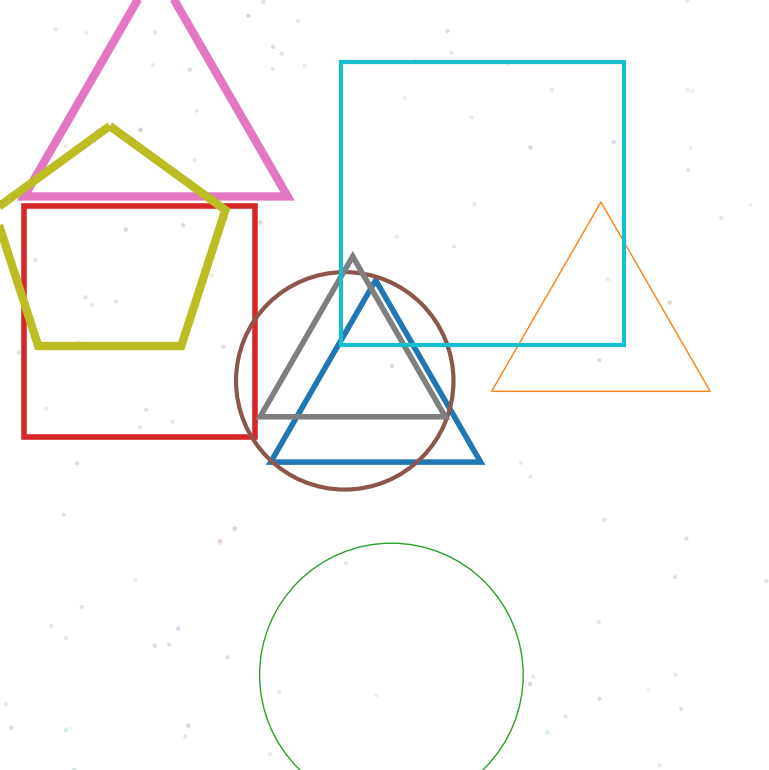[{"shape": "triangle", "thickness": 2, "radius": 0.79, "center": [0.488, 0.479]}, {"shape": "triangle", "thickness": 0.5, "radius": 0.82, "center": [0.78, 0.574]}, {"shape": "circle", "thickness": 0.5, "radius": 0.86, "center": [0.508, 0.123]}, {"shape": "square", "thickness": 2, "radius": 0.75, "center": [0.181, 0.582]}, {"shape": "circle", "thickness": 1.5, "radius": 0.71, "center": [0.448, 0.505]}, {"shape": "triangle", "thickness": 3, "radius": 0.99, "center": [0.202, 0.844]}, {"shape": "triangle", "thickness": 2, "radius": 0.69, "center": [0.458, 0.528]}, {"shape": "pentagon", "thickness": 3, "radius": 0.79, "center": [0.143, 0.678]}, {"shape": "square", "thickness": 1.5, "radius": 0.92, "center": [0.627, 0.736]}]